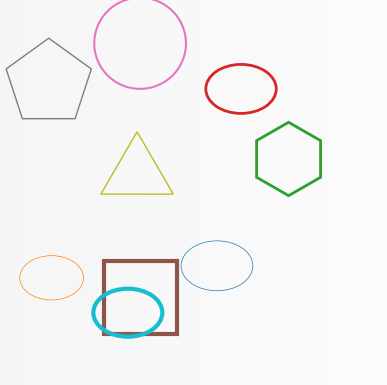[{"shape": "oval", "thickness": 0.5, "radius": 0.46, "center": [0.56, 0.31]}, {"shape": "oval", "thickness": 0.5, "radius": 0.41, "center": [0.133, 0.278]}, {"shape": "hexagon", "thickness": 2, "radius": 0.48, "center": [0.745, 0.587]}, {"shape": "oval", "thickness": 2, "radius": 0.45, "center": [0.622, 0.769]}, {"shape": "square", "thickness": 3, "radius": 0.47, "center": [0.363, 0.227]}, {"shape": "circle", "thickness": 1.5, "radius": 0.59, "center": [0.362, 0.888]}, {"shape": "pentagon", "thickness": 1, "radius": 0.58, "center": [0.126, 0.785]}, {"shape": "triangle", "thickness": 1, "radius": 0.54, "center": [0.354, 0.55]}, {"shape": "oval", "thickness": 3, "radius": 0.44, "center": [0.33, 0.188]}]